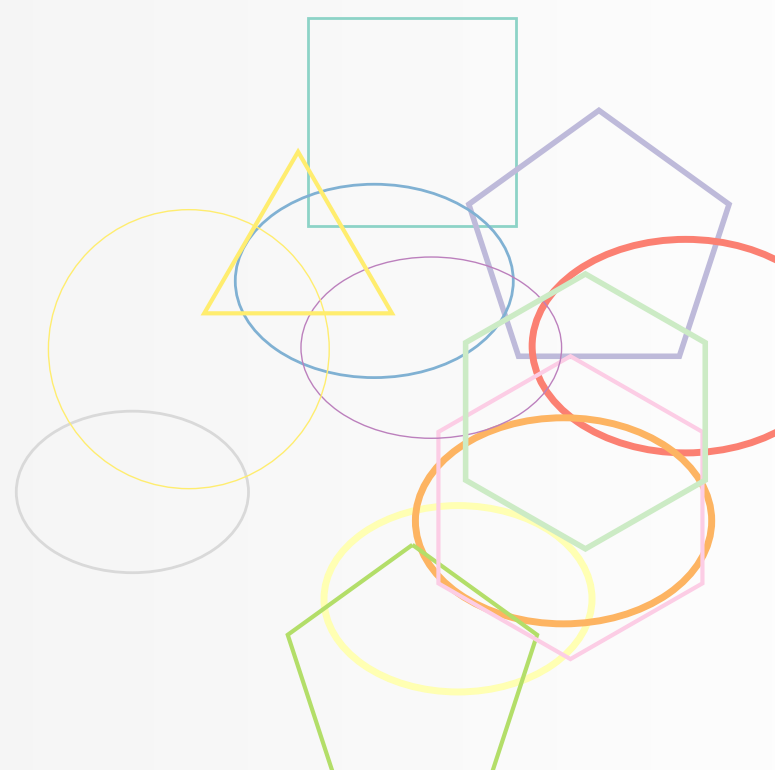[{"shape": "square", "thickness": 1, "radius": 0.67, "center": [0.532, 0.842]}, {"shape": "oval", "thickness": 2.5, "radius": 0.86, "center": [0.591, 0.222]}, {"shape": "pentagon", "thickness": 2, "radius": 0.88, "center": [0.773, 0.68]}, {"shape": "oval", "thickness": 2.5, "radius": 0.99, "center": [0.885, 0.55]}, {"shape": "oval", "thickness": 1, "radius": 0.9, "center": [0.483, 0.635]}, {"shape": "oval", "thickness": 2.5, "radius": 0.96, "center": [0.727, 0.324]}, {"shape": "pentagon", "thickness": 1.5, "radius": 0.85, "center": [0.532, 0.123]}, {"shape": "hexagon", "thickness": 1.5, "radius": 0.98, "center": [0.736, 0.341]}, {"shape": "oval", "thickness": 1, "radius": 0.75, "center": [0.171, 0.361]}, {"shape": "oval", "thickness": 0.5, "radius": 0.84, "center": [0.556, 0.549]}, {"shape": "hexagon", "thickness": 2, "radius": 0.89, "center": [0.755, 0.466]}, {"shape": "circle", "thickness": 0.5, "radius": 0.91, "center": [0.244, 0.547]}, {"shape": "triangle", "thickness": 1.5, "radius": 0.7, "center": [0.385, 0.663]}]